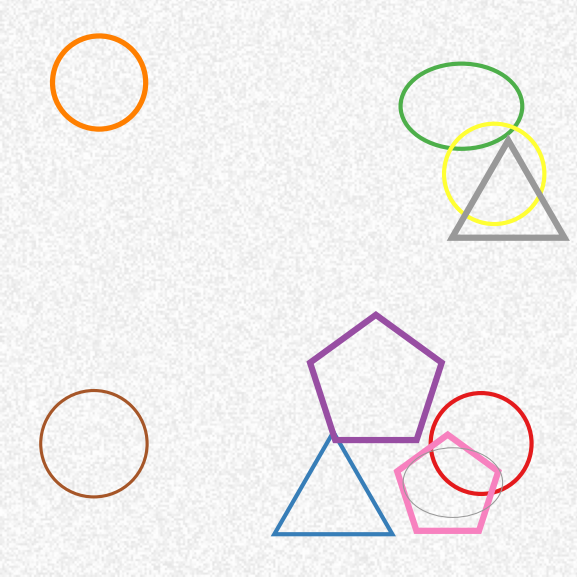[{"shape": "circle", "thickness": 2, "radius": 0.44, "center": [0.833, 0.231]}, {"shape": "triangle", "thickness": 2, "radius": 0.59, "center": [0.577, 0.133]}, {"shape": "oval", "thickness": 2, "radius": 0.53, "center": [0.799, 0.815]}, {"shape": "pentagon", "thickness": 3, "radius": 0.6, "center": [0.651, 0.334]}, {"shape": "circle", "thickness": 2.5, "radius": 0.4, "center": [0.172, 0.856]}, {"shape": "circle", "thickness": 2, "radius": 0.43, "center": [0.856, 0.698]}, {"shape": "circle", "thickness": 1.5, "radius": 0.46, "center": [0.163, 0.231]}, {"shape": "pentagon", "thickness": 3, "radius": 0.46, "center": [0.775, 0.154]}, {"shape": "triangle", "thickness": 3, "radius": 0.56, "center": [0.88, 0.644]}, {"shape": "oval", "thickness": 0.5, "radius": 0.43, "center": [0.784, 0.163]}]